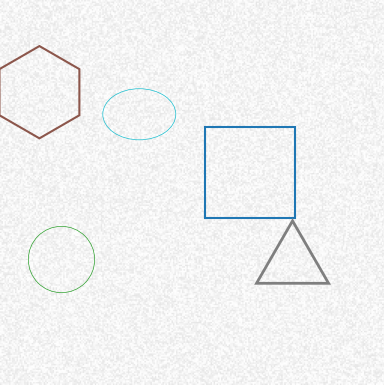[{"shape": "square", "thickness": 1.5, "radius": 0.59, "center": [0.649, 0.551]}, {"shape": "circle", "thickness": 0.5, "radius": 0.43, "center": [0.16, 0.326]}, {"shape": "hexagon", "thickness": 1.5, "radius": 0.6, "center": [0.102, 0.761]}, {"shape": "triangle", "thickness": 2, "radius": 0.54, "center": [0.76, 0.318]}, {"shape": "oval", "thickness": 0.5, "radius": 0.47, "center": [0.362, 0.703]}]